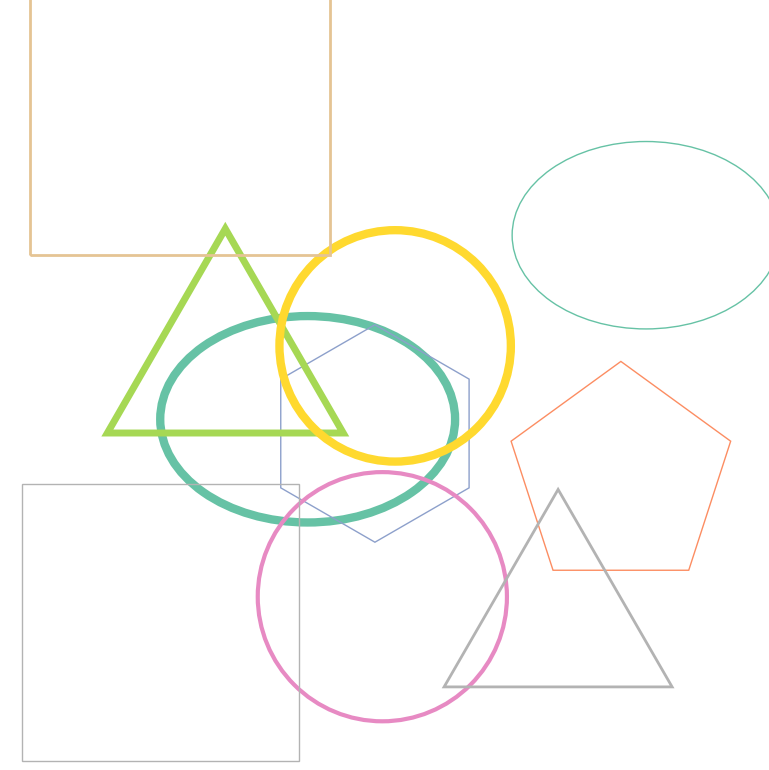[{"shape": "oval", "thickness": 0.5, "radius": 0.87, "center": [0.839, 0.695]}, {"shape": "oval", "thickness": 3, "radius": 0.96, "center": [0.4, 0.455]}, {"shape": "pentagon", "thickness": 0.5, "radius": 0.75, "center": [0.806, 0.381]}, {"shape": "hexagon", "thickness": 0.5, "radius": 0.71, "center": [0.487, 0.437]}, {"shape": "circle", "thickness": 1.5, "radius": 0.81, "center": [0.497, 0.225]}, {"shape": "triangle", "thickness": 2.5, "radius": 0.88, "center": [0.293, 0.526]}, {"shape": "circle", "thickness": 3, "radius": 0.75, "center": [0.513, 0.551]}, {"shape": "square", "thickness": 1, "radius": 0.97, "center": [0.234, 0.862]}, {"shape": "triangle", "thickness": 1, "radius": 0.85, "center": [0.725, 0.193]}, {"shape": "square", "thickness": 0.5, "radius": 0.9, "center": [0.208, 0.192]}]